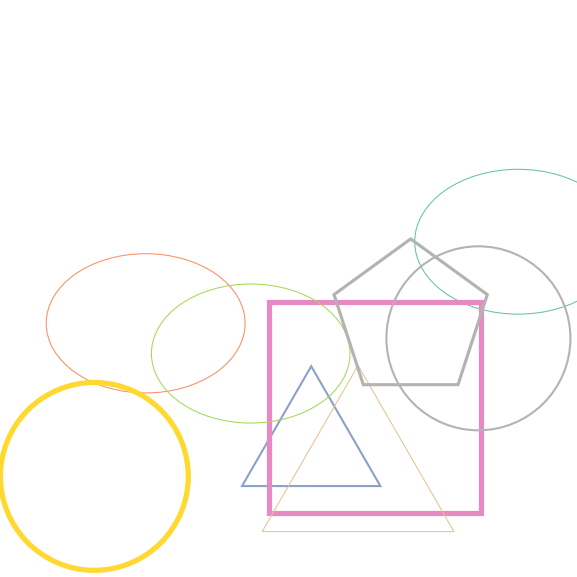[{"shape": "oval", "thickness": 0.5, "radius": 0.9, "center": [0.897, 0.581]}, {"shape": "oval", "thickness": 0.5, "radius": 0.86, "center": [0.252, 0.439]}, {"shape": "triangle", "thickness": 1, "radius": 0.69, "center": [0.539, 0.227]}, {"shape": "square", "thickness": 2.5, "radius": 0.92, "center": [0.649, 0.294]}, {"shape": "oval", "thickness": 0.5, "radius": 0.86, "center": [0.434, 0.387]}, {"shape": "circle", "thickness": 2.5, "radius": 0.81, "center": [0.163, 0.174]}, {"shape": "triangle", "thickness": 0.5, "radius": 0.96, "center": [0.62, 0.174]}, {"shape": "circle", "thickness": 1, "radius": 0.8, "center": [0.828, 0.413]}, {"shape": "pentagon", "thickness": 1.5, "radius": 0.7, "center": [0.711, 0.446]}]